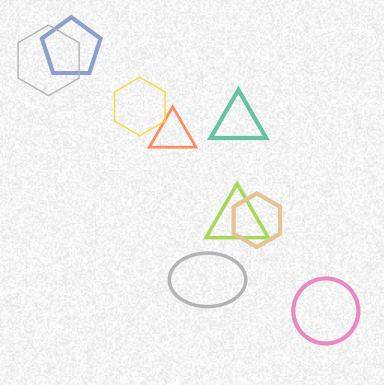[{"shape": "triangle", "thickness": 3, "radius": 0.42, "center": [0.619, 0.683]}, {"shape": "triangle", "thickness": 2, "radius": 0.35, "center": [0.449, 0.653]}, {"shape": "pentagon", "thickness": 3, "radius": 0.4, "center": [0.185, 0.875]}, {"shape": "circle", "thickness": 3, "radius": 0.42, "center": [0.846, 0.192]}, {"shape": "triangle", "thickness": 2.5, "radius": 0.47, "center": [0.616, 0.429]}, {"shape": "hexagon", "thickness": 1, "radius": 0.38, "center": [0.363, 0.723]}, {"shape": "hexagon", "thickness": 3, "radius": 0.35, "center": [0.667, 0.428]}, {"shape": "oval", "thickness": 2.5, "radius": 0.5, "center": [0.539, 0.273]}, {"shape": "hexagon", "thickness": 1, "radius": 0.46, "center": [0.126, 0.843]}]